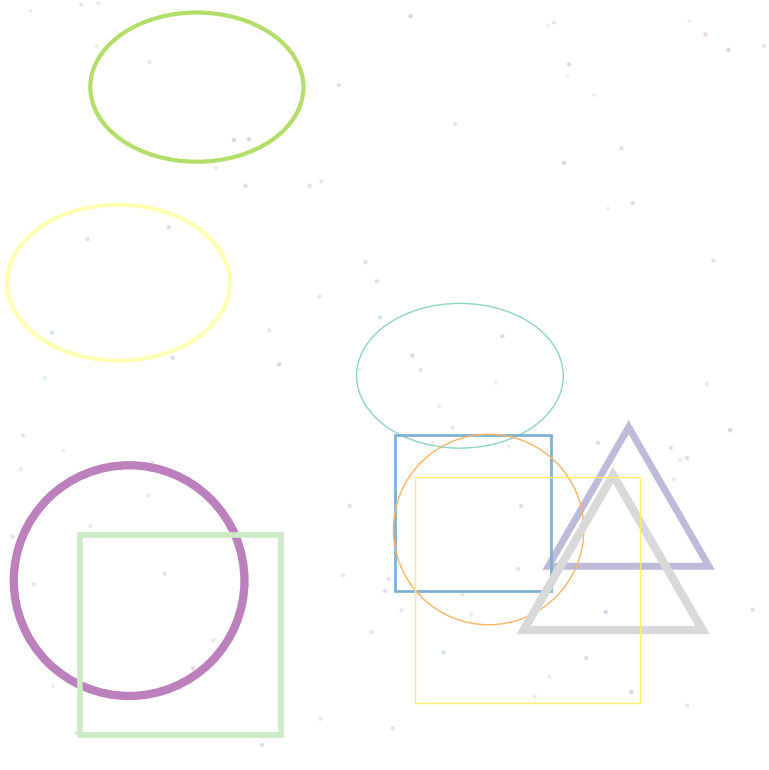[{"shape": "oval", "thickness": 0.5, "radius": 0.67, "center": [0.597, 0.512]}, {"shape": "oval", "thickness": 1.5, "radius": 0.72, "center": [0.154, 0.633]}, {"shape": "triangle", "thickness": 2.5, "radius": 0.6, "center": [0.816, 0.325]}, {"shape": "square", "thickness": 1, "radius": 0.5, "center": [0.614, 0.334]}, {"shape": "circle", "thickness": 0.5, "radius": 0.62, "center": [0.635, 0.312]}, {"shape": "oval", "thickness": 1.5, "radius": 0.69, "center": [0.256, 0.887]}, {"shape": "triangle", "thickness": 3, "radius": 0.67, "center": [0.796, 0.249]}, {"shape": "circle", "thickness": 3, "radius": 0.75, "center": [0.168, 0.246]}, {"shape": "square", "thickness": 2, "radius": 0.65, "center": [0.234, 0.175]}, {"shape": "square", "thickness": 0.5, "radius": 0.73, "center": [0.685, 0.234]}]